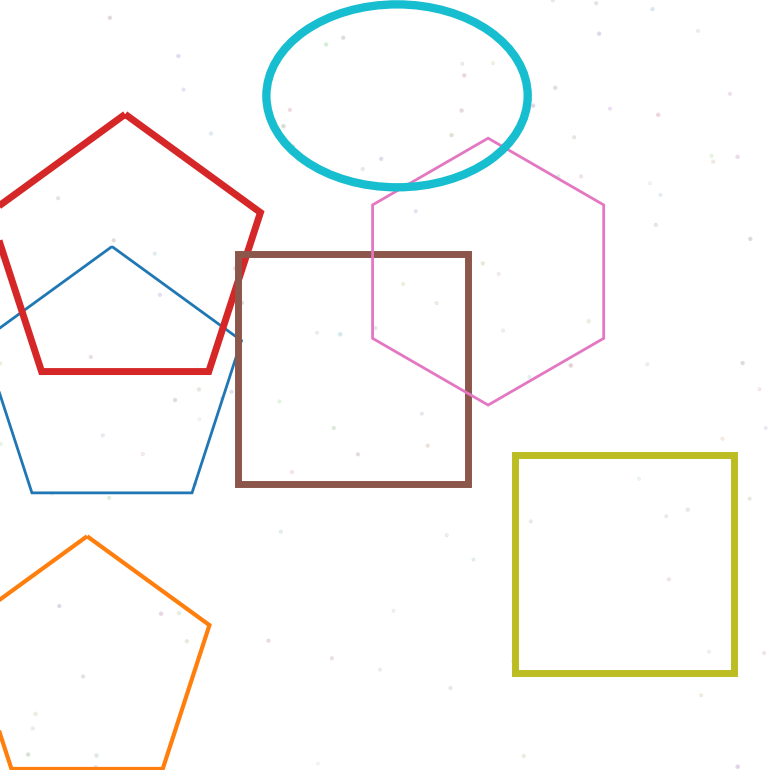[{"shape": "pentagon", "thickness": 1, "radius": 0.88, "center": [0.145, 0.503]}, {"shape": "pentagon", "thickness": 1.5, "radius": 0.84, "center": [0.113, 0.137]}, {"shape": "pentagon", "thickness": 2.5, "radius": 0.92, "center": [0.163, 0.667]}, {"shape": "square", "thickness": 2.5, "radius": 0.75, "center": [0.458, 0.521]}, {"shape": "hexagon", "thickness": 1, "radius": 0.87, "center": [0.634, 0.647]}, {"shape": "square", "thickness": 2.5, "radius": 0.71, "center": [0.811, 0.268]}, {"shape": "oval", "thickness": 3, "radius": 0.85, "center": [0.516, 0.876]}]